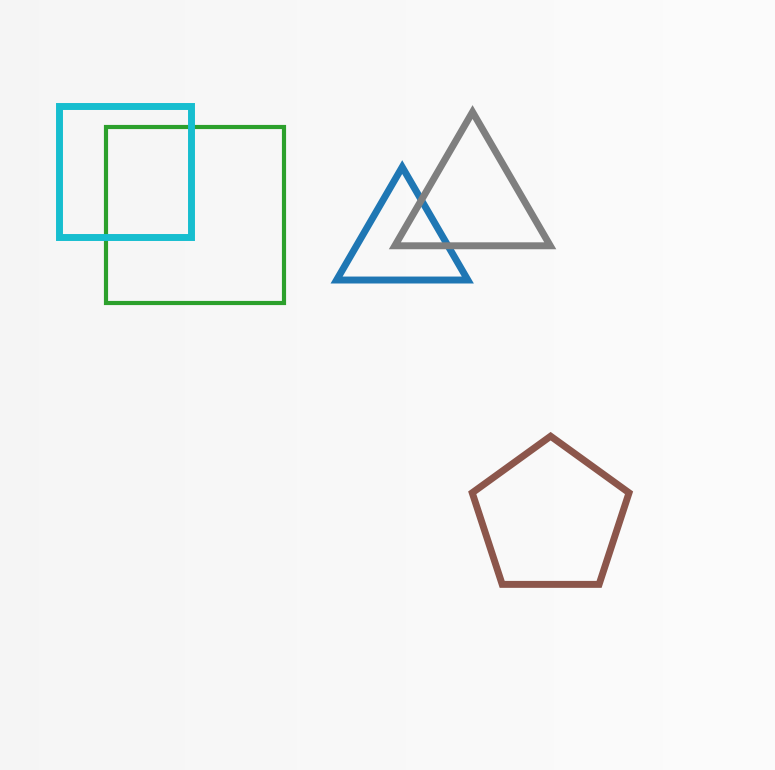[{"shape": "triangle", "thickness": 2.5, "radius": 0.49, "center": [0.519, 0.685]}, {"shape": "square", "thickness": 1.5, "radius": 0.57, "center": [0.252, 0.721]}, {"shape": "pentagon", "thickness": 2.5, "radius": 0.53, "center": [0.711, 0.327]}, {"shape": "triangle", "thickness": 2.5, "radius": 0.58, "center": [0.61, 0.739]}, {"shape": "square", "thickness": 2.5, "radius": 0.43, "center": [0.161, 0.778]}]